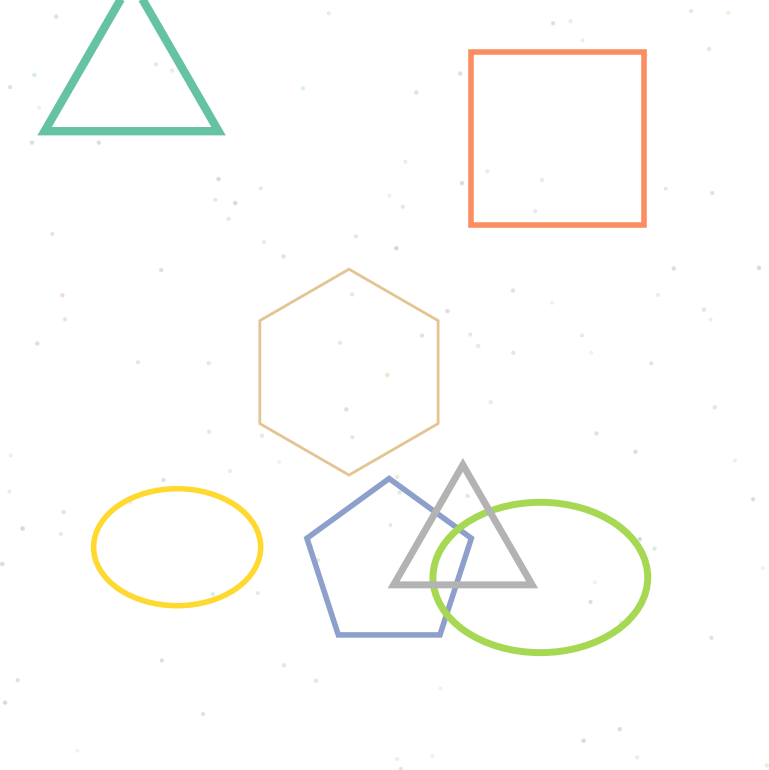[{"shape": "triangle", "thickness": 3, "radius": 0.65, "center": [0.171, 0.895]}, {"shape": "square", "thickness": 2, "radius": 0.56, "center": [0.724, 0.82]}, {"shape": "pentagon", "thickness": 2, "radius": 0.56, "center": [0.505, 0.266]}, {"shape": "oval", "thickness": 2.5, "radius": 0.7, "center": [0.702, 0.25]}, {"shape": "oval", "thickness": 2, "radius": 0.54, "center": [0.23, 0.289]}, {"shape": "hexagon", "thickness": 1, "radius": 0.67, "center": [0.453, 0.517]}, {"shape": "triangle", "thickness": 2.5, "radius": 0.52, "center": [0.601, 0.292]}]